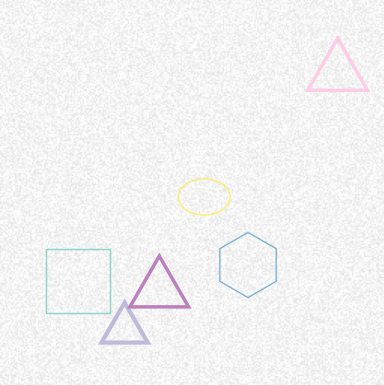[{"shape": "square", "thickness": 1, "radius": 0.42, "center": [0.202, 0.27]}, {"shape": "triangle", "thickness": 3, "radius": 0.35, "center": [0.324, 0.145]}, {"shape": "hexagon", "thickness": 1, "radius": 0.42, "center": [0.644, 0.312]}, {"shape": "triangle", "thickness": 2.5, "radius": 0.45, "center": [0.877, 0.81]}, {"shape": "triangle", "thickness": 2.5, "radius": 0.44, "center": [0.414, 0.247]}, {"shape": "oval", "thickness": 1, "radius": 0.34, "center": [0.53, 0.488]}]